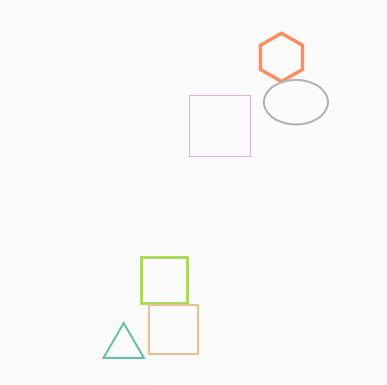[{"shape": "triangle", "thickness": 1.5, "radius": 0.3, "center": [0.319, 0.101]}, {"shape": "hexagon", "thickness": 2.5, "radius": 0.31, "center": [0.726, 0.851]}, {"shape": "square", "thickness": 0.5, "radius": 0.39, "center": [0.566, 0.675]}, {"shape": "square", "thickness": 2, "radius": 0.3, "center": [0.424, 0.272]}, {"shape": "square", "thickness": 1.5, "radius": 0.32, "center": [0.447, 0.144]}, {"shape": "oval", "thickness": 1.5, "radius": 0.41, "center": [0.764, 0.735]}]